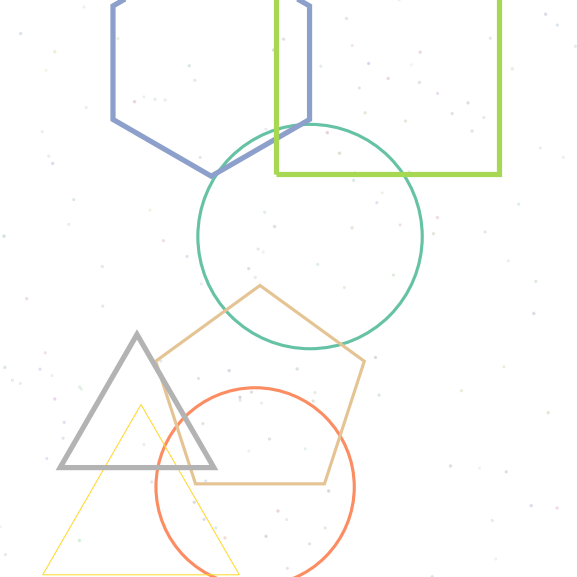[{"shape": "circle", "thickness": 1.5, "radius": 0.97, "center": [0.537, 0.59]}, {"shape": "circle", "thickness": 1.5, "radius": 0.86, "center": [0.442, 0.156]}, {"shape": "hexagon", "thickness": 2.5, "radius": 0.98, "center": [0.366, 0.891]}, {"shape": "square", "thickness": 2.5, "radius": 0.97, "center": [0.671, 0.891]}, {"shape": "triangle", "thickness": 0.5, "radius": 0.98, "center": [0.244, 0.102]}, {"shape": "pentagon", "thickness": 1.5, "radius": 0.95, "center": [0.45, 0.315]}, {"shape": "triangle", "thickness": 2.5, "radius": 0.77, "center": [0.237, 0.266]}]